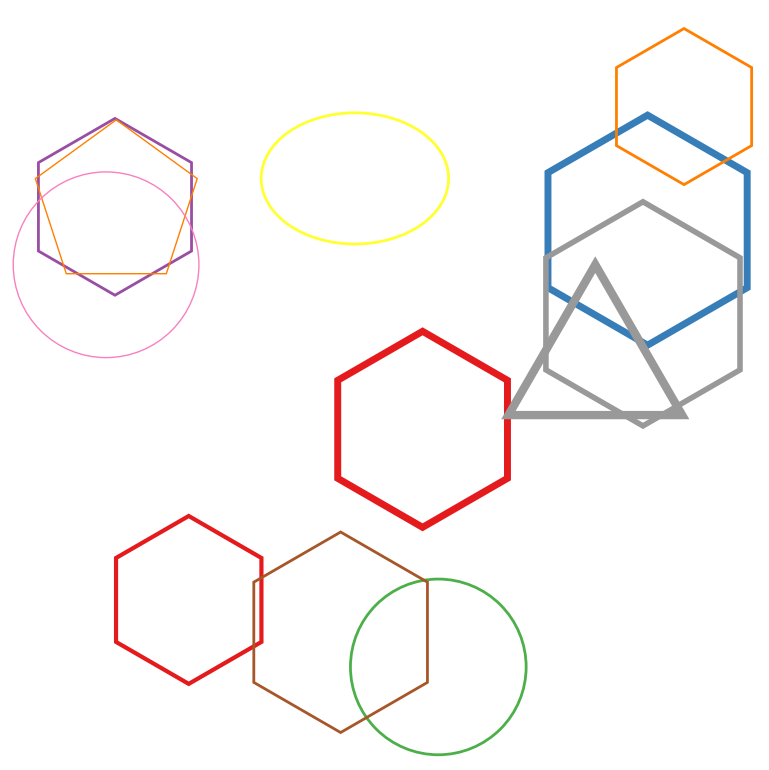[{"shape": "hexagon", "thickness": 2.5, "radius": 0.64, "center": [0.549, 0.442]}, {"shape": "hexagon", "thickness": 1.5, "radius": 0.55, "center": [0.245, 0.221]}, {"shape": "hexagon", "thickness": 2.5, "radius": 0.75, "center": [0.841, 0.701]}, {"shape": "circle", "thickness": 1, "radius": 0.57, "center": [0.569, 0.134]}, {"shape": "hexagon", "thickness": 1, "radius": 0.57, "center": [0.149, 0.731]}, {"shape": "hexagon", "thickness": 1, "radius": 0.51, "center": [0.888, 0.862]}, {"shape": "pentagon", "thickness": 0.5, "radius": 0.55, "center": [0.151, 0.734]}, {"shape": "oval", "thickness": 1, "radius": 0.61, "center": [0.461, 0.768]}, {"shape": "hexagon", "thickness": 1, "radius": 0.65, "center": [0.442, 0.179]}, {"shape": "circle", "thickness": 0.5, "radius": 0.6, "center": [0.138, 0.656]}, {"shape": "triangle", "thickness": 3, "radius": 0.65, "center": [0.773, 0.526]}, {"shape": "hexagon", "thickness": 2, "radius": 0.73, "center": [0.835, 0.592]}]